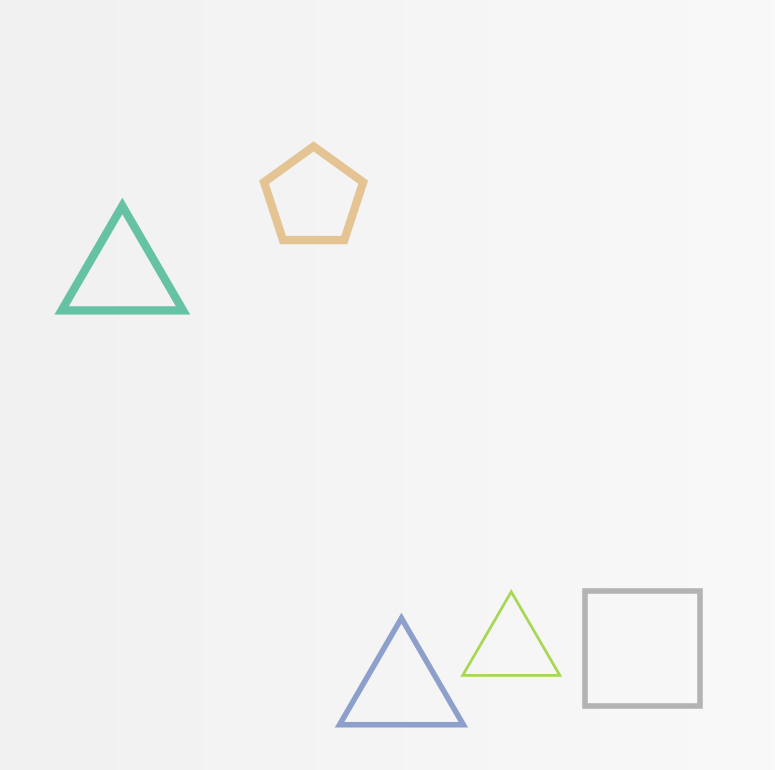[{"shape": "triangle", "thickness": 3, "radius": 0.45, "center": [0.158, 0.642]}, {"shape": "triangle", "thickness": 2, "radius": 0.46, "center": [0.518, 0.105]}, {"shape": "triangle", "thickness": 1, "radius": 0.36, "center": [0.66, 0.159]}, {"shape": "pentagon", "thickness": 3, "radius": 0.34, "center": [0.405, 0.743]}, {"shape": "square", "thickness": 2, "radius": 0.37, "center": [0.829, 0.158]}]